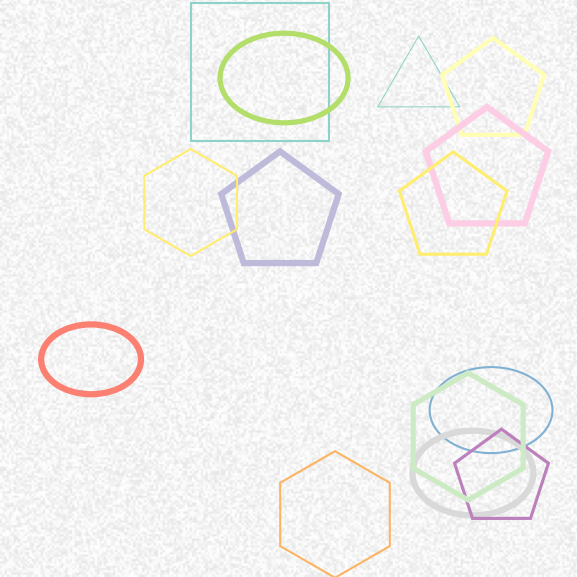[{"shape": "square", "thickness": 1, "radius": 0.6, "center": [0.45, 0.875]}, {"shape": "triangle", "thickness": 0.5, "radius": 0.41, "center": [0.725, 0.855]}, {"shape": "pentagon", "thickness": 2, "radius": 0.46, "center": [0.854, 0.841]}, {"shape": "pentagon", "thickness": 3, "radius": 0.53, "center": [0.485, 0.63]}, {"shape": "oval", "thickness": 3, "radius": 0.43, "center": [0.158, 0.377]}, {"shape": "oval", "thickness": 1, "radius": 0.53, "center": [0.85, 0.289]}, {"shape": "hexagon", "thickness": 1, "radius": 0.55, "center": [0.58, 0.108]}, {"shape": "oval", "thickness": 2.5, "radius": 0.55, "center": [0.492, 0.864]}, {"shape": "pentagon", "thickness": 3, "radius": 0.56, "center": [0.843, 0.702]}, {"shape": "oval", "thickness": 3, "radius": 0.52, "center": [0.819, 0.18]}, {"shape": "pentagon", "thickness": 1.5, "radius": 0.43, "center": [0.868, 0.171]}, {"shape": "hexagon", "thickness": 2.5, "radius": 0.55, "center": [0.811, 0.243]}, {"shape": "pentagon", "thickness": 1.5, "radius": 0.49, "center": [0.785, 0.638]}, {"shape": "hexagon", "thickness": 1, "radius": 0.46, "center": [0.33, 0.648]}]